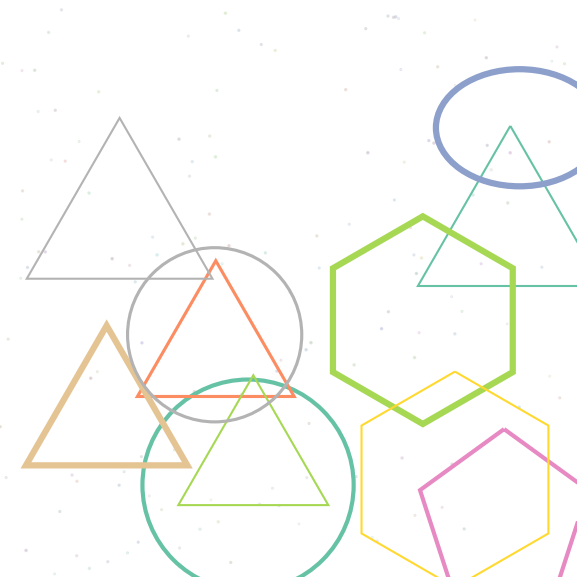[{"shape": "circle", "thickness": 2, "radius": 0.91, "center": [0.43, 0.159]}, {"shape": "triangle", "thickness": 1, "radius": 0.92, "center": [0.884, 0.596]}, {"shape": "triangle", "thickness": 1.5, "radius": 0.78, "center": [0.374, 0.391]}, {"shape": "oval", "thickness": 3, "radius": 0.72, "center": [0.9, 0.778]}, {"shape": "pentagon", "thickness": 2, "radius": 0.77, "center": [0.873, 0.103]}, {"shape": "hexagon", "thickness": 3, "radius": 0.9, "center": [0.732, 0.445]}, {"shape": "triangle", "thickness": 1, "radius": 0.75, "center": [0.439, 0.199]}, {"shape": "hexagon", "thickness": 1, "radius": 0.93, "center": [0.788, 0.169]}, {"shape": "triangle", "thickness": 3, "radius": 0.81, "center": [0.185, 0.274]}, {"shape": "triangle", "thickness": 1, "radius": 0.93, "center": [0.207, 0.609]}, {"shape": "circle", "thickness": 1.5, "radius": 0.75, "center": [0.372, 0.419]}]